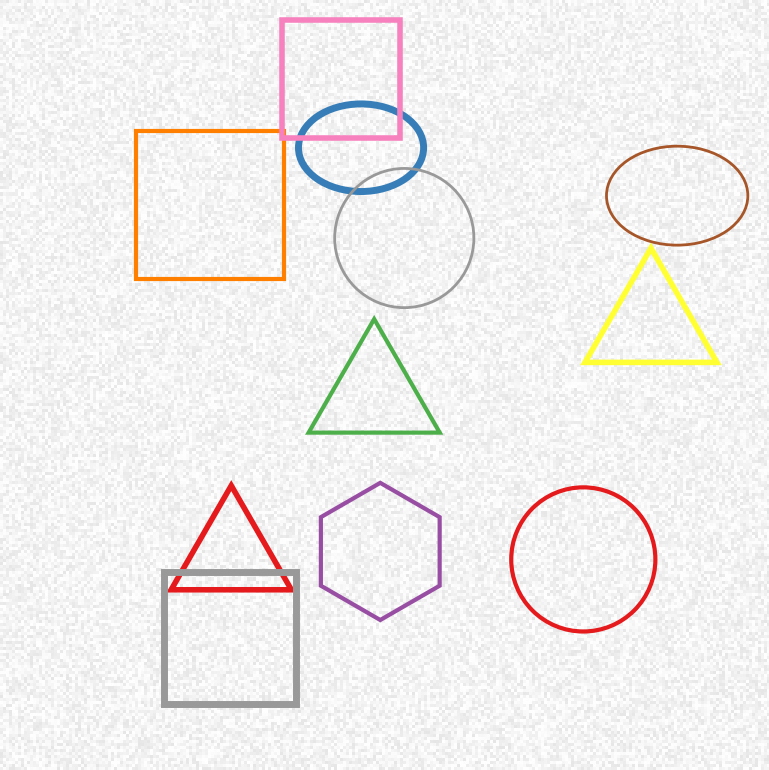[{"shape": "triangle", "thickness": 2, "radius": 0.45, "center": [0.3, 0.279]}, {"shape": "circle", "thickness": 1.5, "radius": 0.47, "center": [0.758, 0.273]}, {"shape": "oval", "thickness": 2.5, "radius": 0.41, "center": [0.469, 0.808]}, {"shape": "triangle", "thickness": 1.5, "radius": 0.49, "center": [0.486, 0.487]}, {"shape": "hexagon", "thickness": 1.5, "radius": 0.45, "center": [0.494, 0.284]}, {"shape": "square", "thickness": 1.5, "radius": 0.48, "center": [0.273, 0.734]}, {"shape": "triangle", "thickness": 2, "radius": 0.49, "center": [0.845, 0.579]}, {"shape": "oval", "thickness": 1, "radius": 0.46, "center": [0.879, 0.746]}, {"shape": "square", "thickness": 2, "radius": 0.39, "center": [0.443, 0.897]}, {"shape": "circle", "thickness": 1, "radius": 0.45, "center": [0.525, 0.691]}, {"shape": "square", "thickness": 2.5, "radius": 0.43, "center": [0.299, 0.171]}]